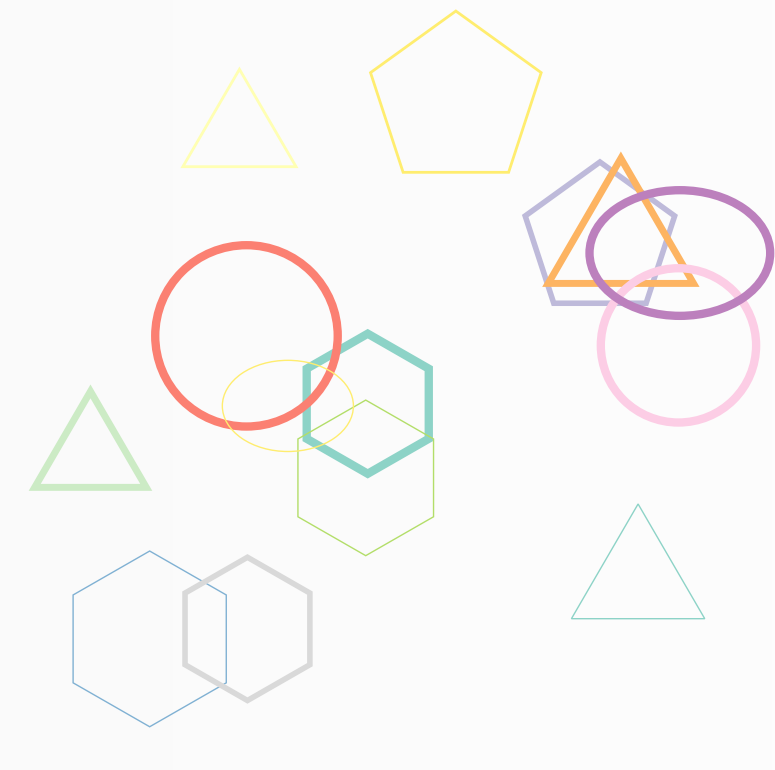[{"shape": "triangle", "thickness": 0.5, "radius": 0.5, "center": [0.823, 0.246]}, {"shape": "hexagon", "thickness": 3, "radius": 0.45, "center": [0.474, 0.476]}, {"shape": "triangle", "thickness": 1, "radius": 0.42, "center": [0.309, 0.826]}, {"shape": "pentagon", "thickness": 2, "radius": 0.51, "center": [0.774, 0.688]}, {"shape": "circle", "thickness": 3, "radius": 0.59, "center": [0.318, 0.564]}, {"shape": "hexagon", "thickness": 0.5, "radius": 0.57, "center": [0.193, 0.17]}, {"shape": "triangle", "thickness": 2.5, "radius": 0.54, "center": [0.801, 0.686]}, {"shape": "hexagon", "thickness": 0.5, "radius": 0.51, "center": [0.472, 0.379]}, {"shape": "circle", "thickness": 3, "radius": 0.5, "center": [0.875, 0.551]}, {"shape": "hexagon", "thickness": 2, "radius": 0.47, "center": [0.319, 0.183]}, {"shape": "oval", "thickness": 3, "radius": 0.58, "center": [0.877, 0.671]}, {"shape": "triangle", "thickness": 2.5, "radius": 0.42, "center": [0.117, 0.409]}, {"shape": "pentagon", "thickness": 1, "radius": 0.58, "center": [0.588, 0.87]}, {"shape": "oval", "thickness": 0.5, "radius": 0.42, "center": [0.371, 0.473]}]